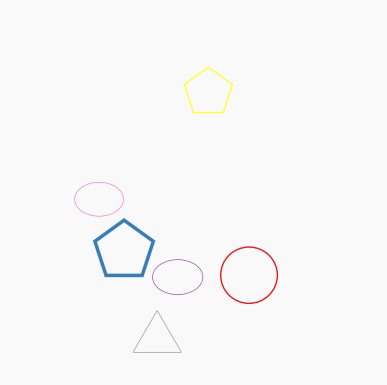[{"shape": "circle", "thickness": 1, "radius": 0.37, "center": [0.643, 0.285]}, {"shape": "pentagon", "thickness": 2.5, "radius": 0.4, "center": [0.32, 0.349]}, {"shape": "oval", "thickness": 0.5, "radius": 0.32, "center": [0.459, 0.28]}, {"shape": "pentagon", "thickness": 1, "radius": 0.33, "center": [0.538, 0.76]}, {"shape": "oval", "thickness": 0.5, "radius": 0.32, "center": [0.256, 0.482]}, {"shape": "triangle", "thickness": 0.5, "radius": 0.36, "center": [0.406, 0.121]}]